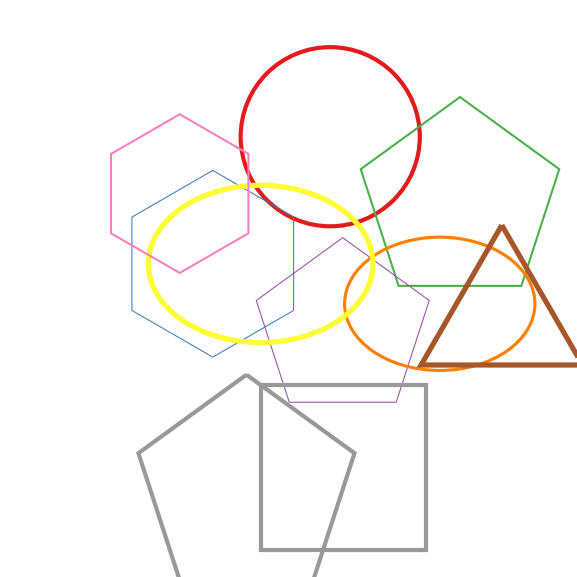[{"shape": "circle", "thickness": 2, "radius": 0.78, "center": [0.572, 0.762]}, {"shape": "hexagon", "thickness": 0.5, "radius": 0.81, "center": [0.368, 0.542]}, {"shape": "pentagon", "thickness": 1, "radius": 0.9, "center": [0.797, 0.65]}, {"shape": "pentagon", "thickness": 0.5, "radius": 0.79, "center": [0.593, 0.43]}, {"shape": "oval", "thickness": 1.5, "radius": 0.82, "center": [0.761, 0.473]}, {"shape": "oval", "thickness": 2.5, "radius": 0.97, "center": [0.451, 0.542]}, {"shape": "triangle", "thickness": 2.5, "radius": 0.81, "center": [0.869, 0.448]}, {"shape": "hexagon", "thickness": 1, "radius": 0.69, "center": [0.311, 0.664]}, {"shape": "pentagon", "thickness": 2, "radius": 0.98, "center": [0.427, 0.154]}, {"shape": "square", "thickness": 2, "radius": 0.71, "center": [0.595, 0.189]}]